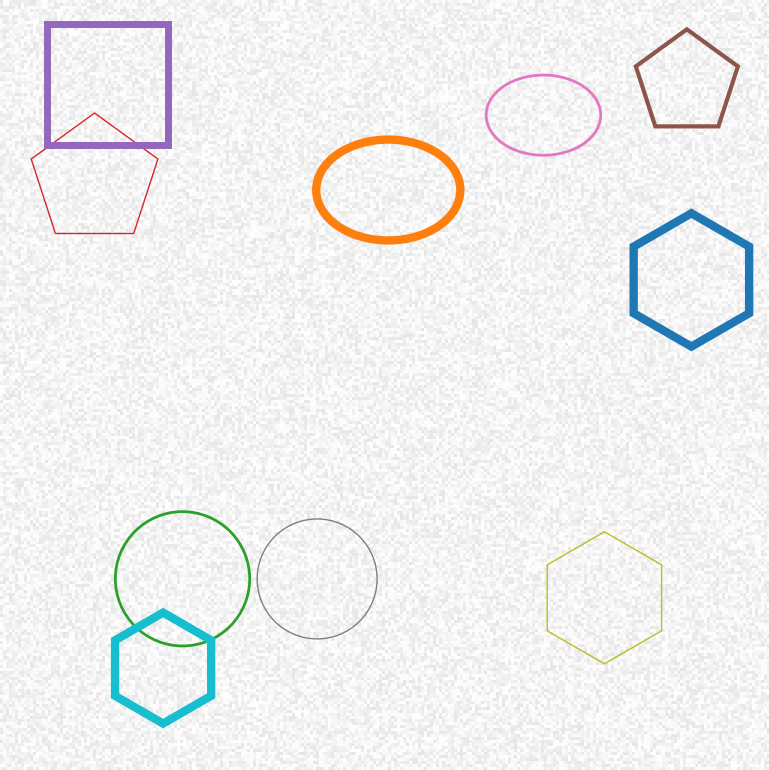[{"shape": "hexagon", "thickness": 3, "radius": 0.43, "center": [0.898, 0.636]}, {"shape": "oval", "thickness": 3, "radius": 0.47, "center": [0.504, 0.753]}, {"shape": "circle", "thickness": 1, "radius": 0.44, "center": [0.237, 0.248]}, {"shape": "pentagon", "thickness": 0.5, "radius": 0.43, "center": [0.123, 0.767]}, {"shape": "square", "thickness": 2.5, "radius": 0.39, "center": [0.14, 0.89]}, {"shape": "pentagon", "thickness": 1.5, "radius": 0.35, "center": [0.892, 0.892]}, {"shape": "oval", "thickness": 1, "radius": 0.37, "center": [0.706, 0.85]}, {"shape": "circle", "thickness": 0.5, "radius": 0.39, "center": [0.412, 0.248]}, {"shape": "hexagon", "thickness": 0.5, "radius": 0.43, "center": [0.785, 0.224]}, {"shape": "hexagon", "thickness": 3, "radius": 0.36, "center": [0.212, 0.132]}]